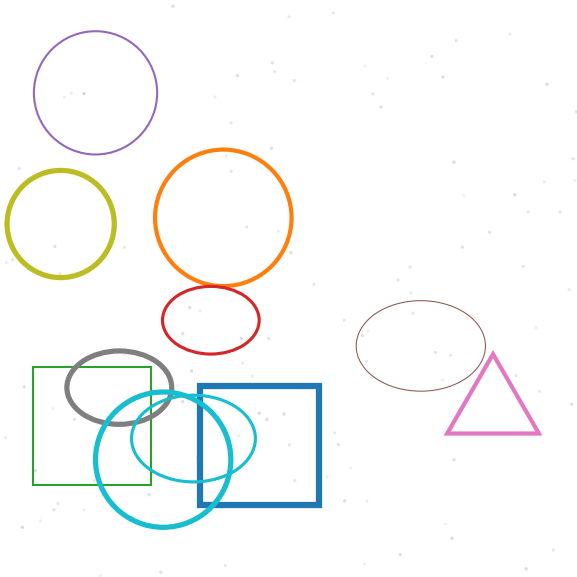[{"shape": "square", "thickness": 3, "radius": 0.52, "center": [0.449, 0.227]}, {"shape": "circle", "thickness": 2, "radius": 0.59, "center": [0.387, 0.622]}, {"shape": "square", "thickness": 1, "radius": 0.51, "center": [0.16, 0.261]}, {"shape": "oval", "thickness": 1.5, "radius": 0.42, "center": [0.365, 0.445]}, {"shape": "circle", "thickness": 1, "radius": 0.53, "center": [0.165, 0.838]}, {"shape": "oval", "thickness": 0.5, "radius": 0.56, "center": [0.729, 0.4]}, {"shape": "triangle", "thickness": 2, "radius": 0.46, "center": [0.854, 0.294]}, {"shape": "oval", "thickness": 2.5, "radius": 0.45, "center": [0.207, 0.328]}, {"shape": "circle", "thickness": 2.5, "radius": 0.46, "center": [0.105, 0.611]}, {"shape": "circle", "thickness": 2.5, "radius": 0.59, "center": [0.283, 0.203]}, {"shape": "oval", "thickness": 1.5, "radius": 0.54, "center": [0.335, 0.24]}]